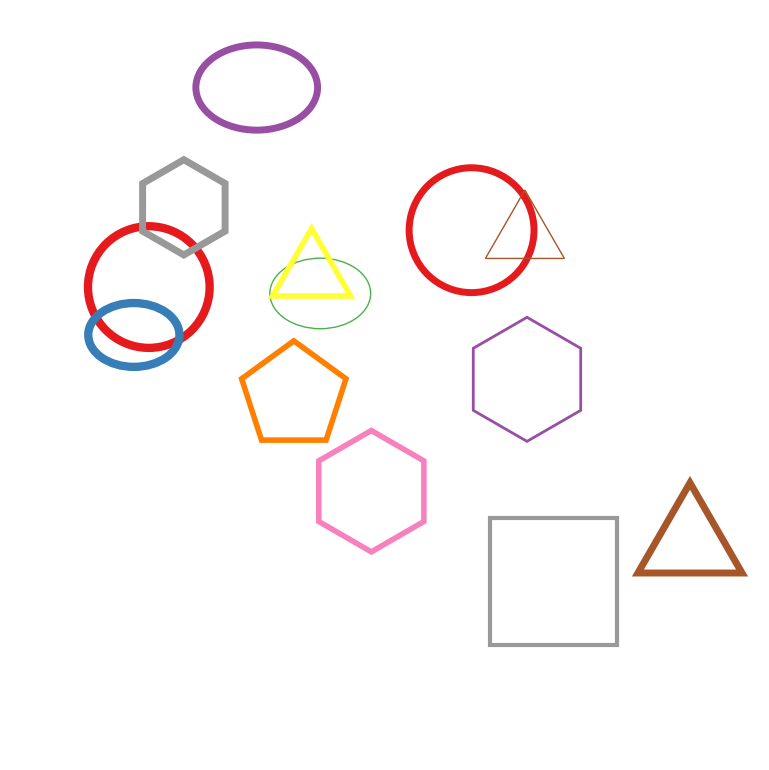[{"shape": "circle", "thickness": 3, "radius": 0.39, "center": [0.193, 0.627]}, {"shape": "circle", "thickness": 2.5, "radius": 0.41, "center": [0.612, 0.701]}, {"shape": "oval", "thickness": 3, "radius": 0.3, "center": [0.174, 0.565]}, {"shape": "oval", "thickness": 0.5, "radius": 0.33, "center": [0.416, 0.619]}, {"shape": "hexagon", "thickness": 1, "radius": 0.4, "center": [0.684, 0.507]}, {"shape": "oval", "thickness": 2.5, "radius": 0.4, "center": [0.333, 0.886]}, {"shape": "pentagon", "thickness": 2, "radius": 0.36, "center": [0.382, 0.486]}, {"shape": "triangle", "thickness": 2, "radius": 0.29, "center": [0.405, 0.645]}, {"shape": "triangle", "thickness": 2.5, "radius": 0.39, "center": [0.896, 0.295]}, {"shape": "triangle", "thickness": 0.5, "radius": 0.3, "center": [0.682, 0.694]}, {"shape": "hexagon", "thickness": 2, "radius": 0.39, "center": [0.482, 0.362]}, {"shape": "square", "thickness": 1.5, "radius": 0.41, "center": [0.719, 0.245]}, {"shape": "hexagon", "thickness": 2.5, "radius": 0.31, "center": [0.239, 0.731]}]